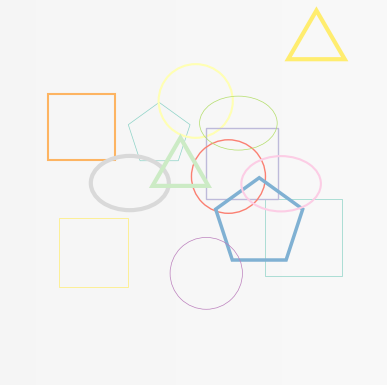[{"shape": "square", "thickness": 0.5, "radius": 0.5, "center": [0.783, 0.384]}, {"shape": "pentagon", "thickness": 0.5, "radius": 0.42, "center": [0.411, 0.65]}, {"shape": "circle", "thickness": 1.5, "radius": 0.48, "center": [0.505, 0.738]}, {"shape": "square", "thickness": 1, "radius": 0.46, "center": [0.625, 0.576]}, {"shape": "circle", "thickness": 1, "radius": 0.48, "center": [0.59, 0.541]}, {"shape": "pentagon", "thickness": 2.5, "radius": 0.59, "center": [0.669, 0.42]}, {"shape": "square", "thickness": 1.5, "radius": 0.43, "center": [0.211, 0.67]}, {"shape": "oval", "thickness": 0.5, "radius": 0.5, "center": [0.615, 0.68]}, {"shape": "oval", "thickness": 1.5, "radius": 0.51, "center": [0.725, 0.523]}, {"shape": "oval", "thickness": 3, "radius": 0.5, "center": [0.335, 0.525]}, {"shape": "circle", "thickness": 0.5, "radius": 0.47, "center": [0.532, 0.29]}, {"shape": "triangle", "thickness": 3, "radius": 0.42, "center": [0.466, 0.559]}, {"shape": "triangle", "thickness": 3, "radius": 0.42, "center": [0.817, 0.888]}, {"shape": "square", "thickness": 0.5, "radius": 0.44, "center": [0.241, 0.345]}]